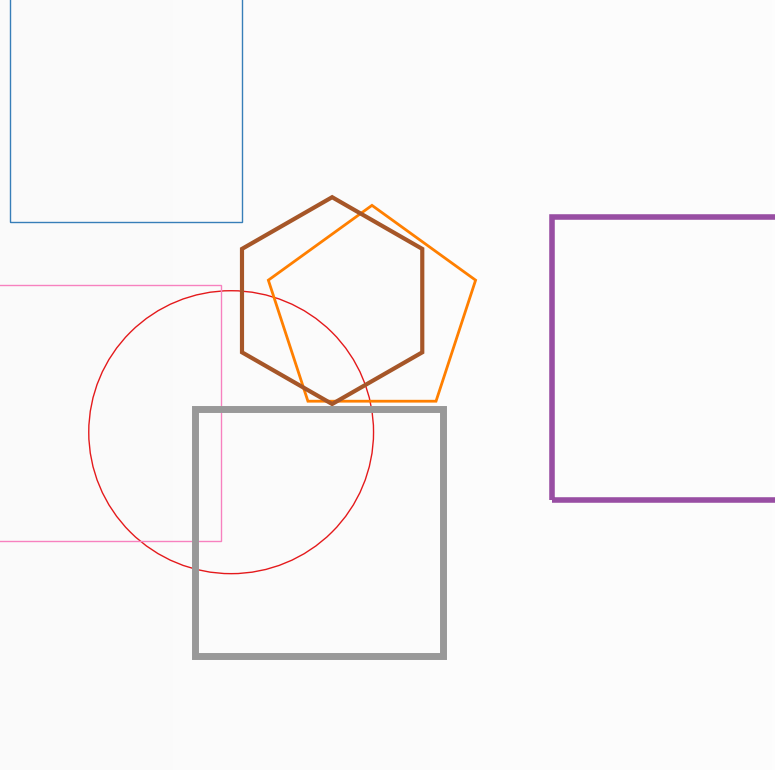[{"shape": "circle", "thickness": 0.5, "radius": 0.92, "center": [0.298, 0.439]}, {"shape": "square", "thickness": 0.5, "radius": 0.75, "center": [0.162, 0.861]}, {"shape": "square", "thickness": 2, "radius": 0.92, "center": [0.897, 0.535]}, {"shape": "pentagon", "thickness": 1, "radius": 0.7, "center": [0.48, 0.593]}, {"shape": "hexagon", "thickness": 1.5, "radius": 0.67, "center": [0.429, 0.61]}, {"shape": "square", "thickness": 0.5, "radius": 0.83, "center": [0.118, 0.464]}, {"shape": "square", "thickness": 2.5, "radius": 0.8, "center": [0.411, 0.309]}]